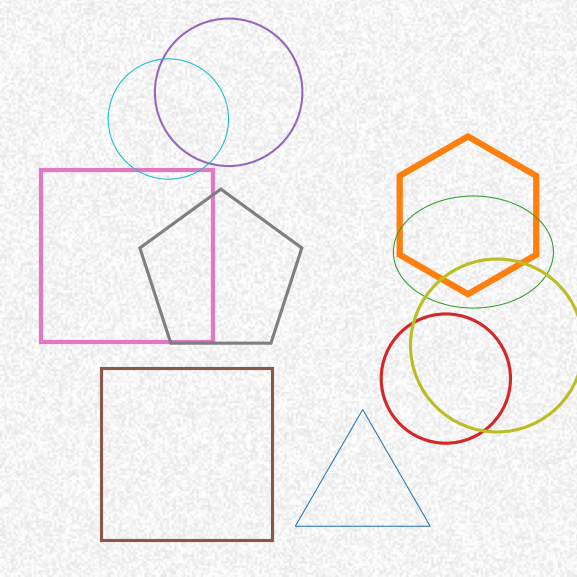[{"shape": "triangle", "thickness": 0.5, "radius": 0.67, "center": [0.628, 0.155]}, {"shape": "hexagon", "thickness": 3, "radius": 0.68, "center": [0.81, 0.626]}, {"shape": "oval", "thickness": 0.5, "radius": 0.69, "center": [0.82, 0.563]}, {"shape": "circle", "thickness": 1.5, "radius": 0.56, "center": [0.772, 0.344]}, {"shape": "circle", "thickness": 1, "radius": 0.64, "center": [0.396, 0.839]}, {"shape": "square", "thickness": 1.5, "radius": 0.74, "center": [0.323, 0.213]}, {"shape": "square", "thickness": 2, "radius": 0.74, "center": [0.22, 0.556]}, {"shape": "pentagon", "thickness": 1.5, "radius": 0.74, "center": [0.382, 0.524]}, {"shape": "circle", "thickness": 1.5, "radius": 0.75, "center": [0.861, 0.401]}, {"shape": "circle", "thickness": 0.5, "radius": 0.52, "center": [0.292, 0.793]}]